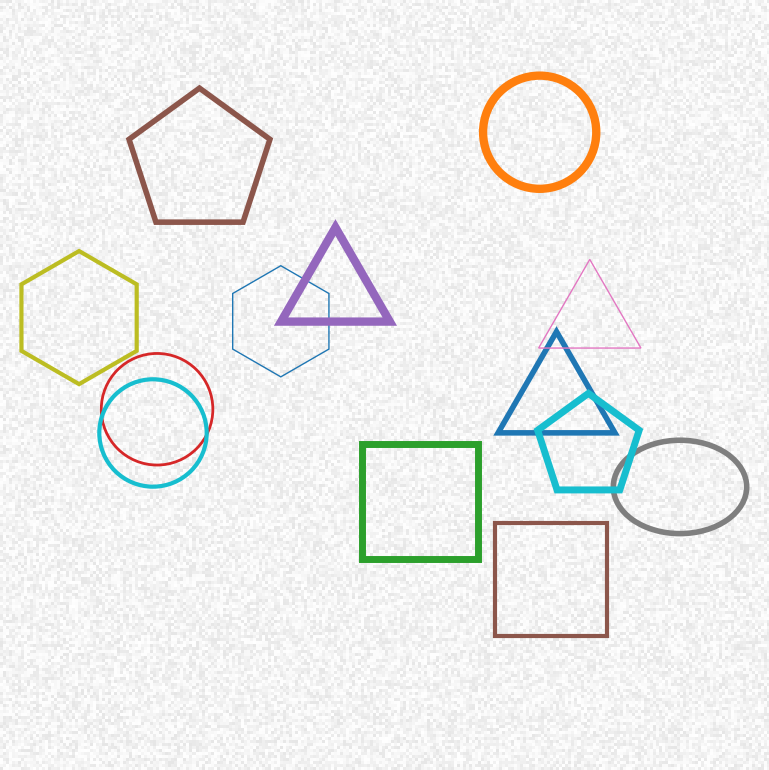[{"shape": "hexagon", "thickness": 0.5, "radius": 0.36, "center": [0.365, 0.583]}, {"shape": "triangle", "thickness": 2, "radius": 0.44, "center": [0.723, 0.482]}, {"shape": "circle", "thickness": 3, "radius": 0.37, "center": [0.701, 0.828]}, {"shape": "square", "thickness": 2.5, "radius": 0.38, "center": [0.546, 0.349]}, {"shape": "circle", "thickness": 1, "radius": 0.36, "center": [0.204, 0.469]}, {"shape": "triangle", "thickness": 3, "radius": 0.41, "center": [0.436, 0.623]}, {"shape": "square", "thickness": 1.5, "radius": 0.37, "center": [0.716, 0.247]}, {"shape": "pentagon", "thickness": 2, "radius": 0.48, "center": [0.259, 0.789]}, {"shape": "triangle", "thickness": 0.5, "radius": 0.38, "center": [0.766, 0.586]}, {"shape": "oval", "thickness": 2, "radius": 0.43, "center": [0.883, 0.368]}, {"shape": "hexagon", "thickness": 1.5, "radius": 0.43, "center": [0.103, 0.588]}, {"shape": "circle", "thickness": 1.5, "radius": 0.35, "center": [0.199, 0.438]}, {"shape": "pentagon", "thickness": 2.5, "radius": 0.35, "center": [0.764, 0.42]}]